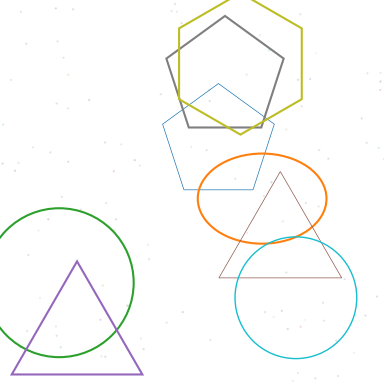[{"shape": "pentagon", "thickness": 0.5, "radius": 0.76, "center": [0.567, 0.63]}, {"shape": "oval", "thickness": 1.5, "radius": 0.84, "center": [0.681, 0.484]}, {"shape": "circle", "thickness": 1.5, "radius": 0.97, "center": [0.154, 0.266]}, {"shape": "triangle", "thickness": 1.5, "radius": 0.98, "center": [0.2, 0.125]}, {"shape": "triangle", "thickness": 0.5, "radius": 0.92, "center": [0.728, 0.37]}, {"shape": "pentagon", "thickness": 1.5, "radius": 0.8, "center": [0.584, 0.798]}, {"shape": "hexagon", "thickness": 1.5, "radius": 0.92, "center": [0.624, 0.834]}, {"shape": "circle", "thickness": 1, "radius": 0.79, "center": [0.769, 0.227]}]